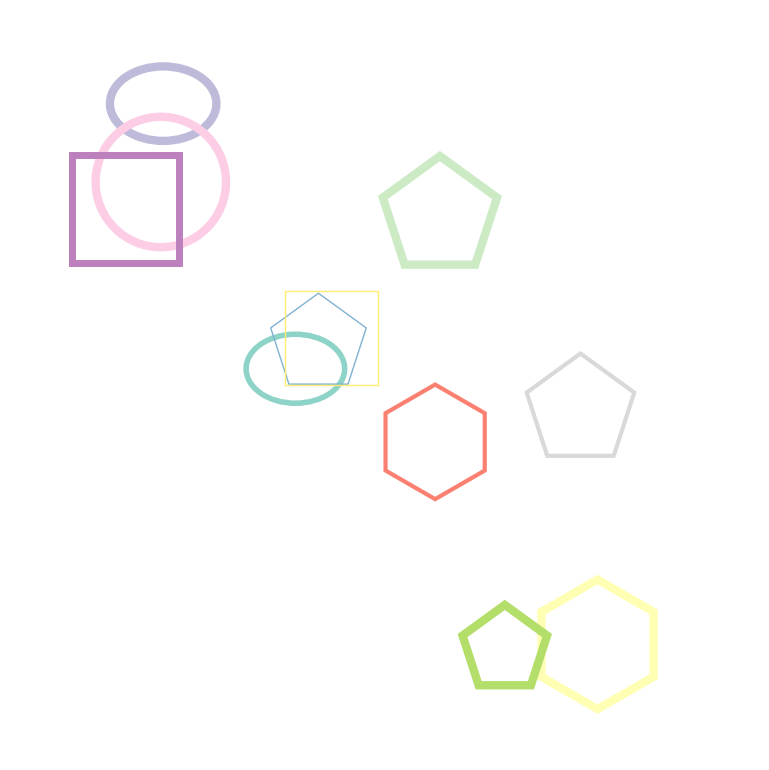[{"shape": "oval", "thickness": 2, "radius": 0.32, "center": [0.384, 0.521]}, {"shape": "hexagon", "thickness": 3, "radius": 0.42, "center": [0.776, 0.163]}, {"shape": "oval", "thickness": 3, "radius": 0.35, "center": [0.212, 0.865]}, {"shape": "hexagon", "thickness": 1.5, "radius": 0.37, "center": [0.565, 0.426]}, {"shape": "pentagon", "thickness": 0.5, "radius": 0.33, "center": [0.414, 0.554]}, {"shape": "pentagon", "thickness": 3, "radius": 0.29, "center": [0.656, 0.157]}, {"shape": "circle", "thickness": 3, "radius": 0.42, "center": [0.209, 0.764]}, {"shape": "pentagon", "thickness": 1.5, "radius": 0.37, "center": [0.754, 0.467]}, {"shape": "square", "thickness": 2.5, "radius": 0.35, "center": [0.163, 0.729]}, {"shape": "pentagon", "thickness": 3, "radius": 0.39, "center": [0.571, 0.719]}, {"shape": "square", "thickness": 0.5, "radius": 0.3, "center": [0.43, 0.561]}]